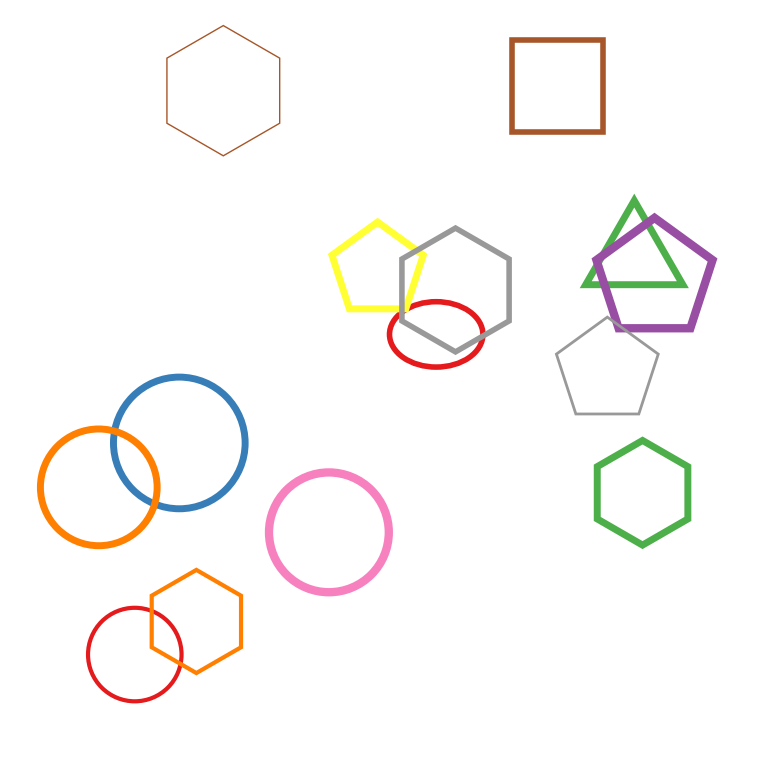[{"shape": "oval", "thickness": 2, "radius": 0.3, "center": [0.567, 0.566]}, {"shape": "circle", "thickness": 1.5, "radius": 0.3, "center": [0.175, 0.15]}, {"shape": "circle", "thickness": 2.5, "radius": 0.43, "center": [0.233, 0.425]}, {"shape": "hexagon", "thickness": 2.5, "radius": 0.34, "center": [0.834, 0.36]}, {"shape": "triangle", "thickness": 2.5, "radius": 0.36, "center": [0.824, 0.667]}, {"shape": "pentagon", "thickness": 3, "radius": 0.4, "center": [0.85, 0.638]}, {"shape": "hexagon", "thickness": 1.5, "radius": 0.33, "center": [0.255, 0.193]}, {"shape": "circle", "thickness": 2.5, "radius": 0.38, "center": [0.128, 0.367]}, {"shape": "pentagon", "thickness": 2.5, "radius": 0.31, "center": [0.49, 0.649]}, {"shape": "square", "thickness": 2, "radius": 0.3, "center": [0.724, 0.888]}, {"shape": "hexagon", "thickness": 0.5, "radius": 0.42, "center": [0.29, 0.882]}, {"shape": "circle", "thickness": 3, "radius": 0.39, "center": [0.427, 0.309]}, {"shape": "pentagon", "thickness": 1, "radius": 0.35, "center": [0.789, 0.519]}, {"shape": "hexagon", "thickness": 2, "radius": 0.4, "center": [0.592, 0.623]}]